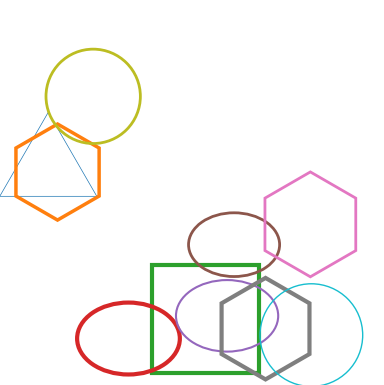[{"shape": "triangle", "thickness": 0.5, "radius": 0.73, "center": [0.125, 0.563]}, {"shape": "hexagon", "thickness": 2.5, "radius": 0.62, "center": [0.149, 0.553]}, {"shape": "square", "thickness": 3, "radius": 0.7, "center": [0.534, 0.172]}, {"shape": "oval", "thickness": 3, "radius": 0.67, "center": [0.334, 0.121]}, {"shape": "oval", "thickness": 1.5, "radius": 0.66, "center": [0.59, 0.18]}, {"shape": "oval", "thickness": 2, "radius": 0.59, "center": [0.608, 0.364]}, {"shape": "hexagon", "thickness": 2, "radius": 0.68, "center": [0.806, 0.417]}, {"shape": "hexagon", "thickness": 3, "radius": 0.66, "center": [0.69, 0.146]}, {"shape": "circle", "thickness": 2, "radius": 0.61, "center": [0.242, 0.75]}, {"shape": "circle", "thickness": 1, "radius": 0.67, "center": [0.809, 0.13]}]